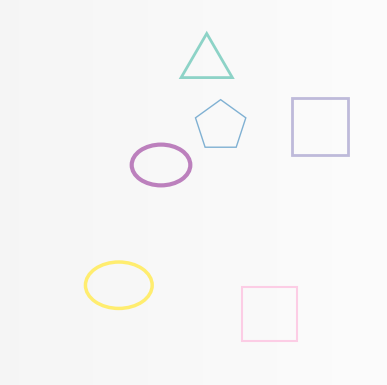[{"shape": "triangle", "thickness": 2, "radius": 0.38, "center": [0.533, 0.837]}, {"shape": "square", "thickness": 2, "radius": 0.37, "center": [0.826, 0.671]}, {"shape": "pentagon", "thickness": 1, "radius": 0.34, "center": [0.569, 0.673]}, {"shape": "square", "thickness": 1.5, "radius": 0.35, "center": [0.695, 0.184]}, {"shape": "oval", "thickness": 3, "radius": 0.38, "center": [0.415, 0.571]}, {"shape": "oval", "thickness": 2.5, "radius": 0.43, "center": [0.307, 0.259]}]